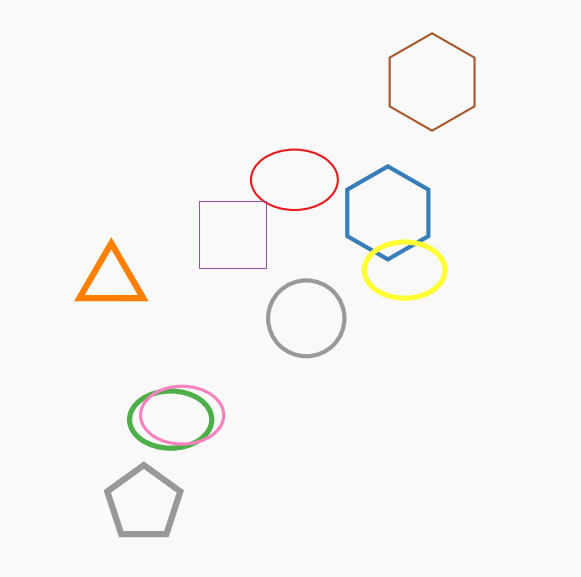[{"shape": "oval", "thickness": 1, "radius": 0.37, "center": [0.507, 0.688]}, {"shape": "hexagon", "thickness": 2, "radius": 0.4, "center": [0.667, 0.631]}, {"shape": "oval", "thickness": 2.5, "radius": 0.35, "center": [0.294, 0.273]}, {"shape": "square", "thickness": 0.5, "radius": 0.29, "center": [0.4, 0.593]}, {"shape": "triangle", "thickness": 3, "radius": 0.32, "center": [0.192, 0.515]}, {"shape": "oval", "thickness": 2.5, "radius": 0.35, "center": [0.696, 0.531]}, {"shape": "hexagon", "thickness": 1, "radius": 0.42, "center": [0.743, 0.857]}, {"shape": "oval", "thickness": 1.5, "radius": 0.36, "center": [0.313, 0.28]}, {"shape": "pentagon", "thickness": 3, "radius": 0.33, "center": [0.247, 0.128]}, {"shape": "circle", "thickness": 2, "radius": 0.33, "center": [0.527, 0.448]}]